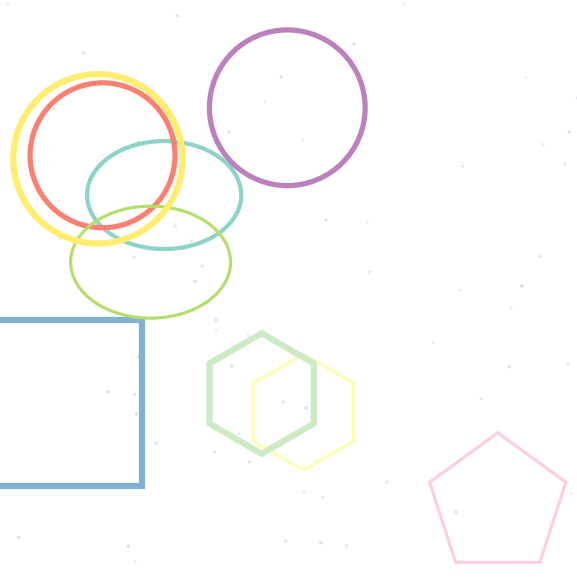[{"shape": "oval", "thickness": 2, "radius": 0.67, "center": [0.284, 0.661]}, {"shape": "hexagon", "thickness": 1.5, "radius": 0.5, "center": [0.525, 0.285]}, {"shape": "circle", "thickness": 2.5, "radius": 0.63, "center": [0.178, 0.73]}, {"shape": "square", "thickness": 3, "radius": 0.72, "center": [0.102, 0.301]}, {"shape": "oval", "thickness": 1.5, "radius": 0.69, "center": [0.261, 0.545]}, {"shape": "pentagon", "thickness": 1.5, "radius": 0.62, "center": [0.862, 0.126]}, {"shape": "circle", "thickness": 2.5, "radius": 0.67, "center": [0.497, 0.813]}, {"shape": "hexagon", "thickness": 3, "radius": 0.52, "center": [0.453, 0.318]}, {"shape": "circle", "thickness": 3, "radius": 0.73, "center": [0.17, 0.724]}]